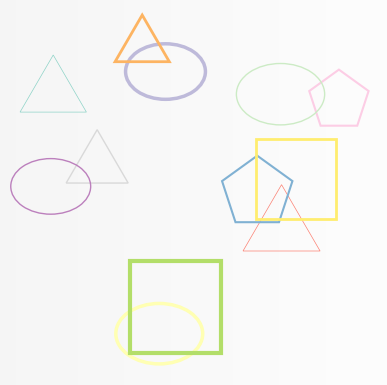[{"shape": "triangle", "thickness": 0.5, "radius": 0.49, "center": [0.137, 0.758]}, {"shape": "oval", "thickness": 2.5, "radius": 0.56, "center": [0.411, 0.133]}, {"shape": "oval", "thickness": 2.5, "radius": 0.52, "center": [0.427, 0.814]}, {"shape": "triangle", "thickness": 0.5, "radius": 0.57, "center": [0.727, 0.405]}, {"shape": "pentagon", "thickness": 1.5, "radius": 0.48, "center": [0.664, 0.5]}, {"shape": "triangle", "thickness": 2, "radius": 0.4, "center": [0.367, 0.88]}, {"shape": "square", "thickness": 3, "radius": 0.59, "center": [0.453, 0.203]}, {"shape": "pentagon", "thickness": 1.5, "radius": 0.4, "center": [0.875, 0.739]}, {"shape": "triangle", "thickness": 1, "radius": 0.46, "center": [0.251, 0.571]}, {"shape": "oval", "thickness": 1, "radius": 0.52, "center": [0.131, 0.516]}, {"shape": "oval", "thickness": 1, "radius": 0.57, "center": [0.724, 0.755]}, {"shape": "square", "thickness": 2, "radius": 0.52, "center": [0.765, 0.536]}]